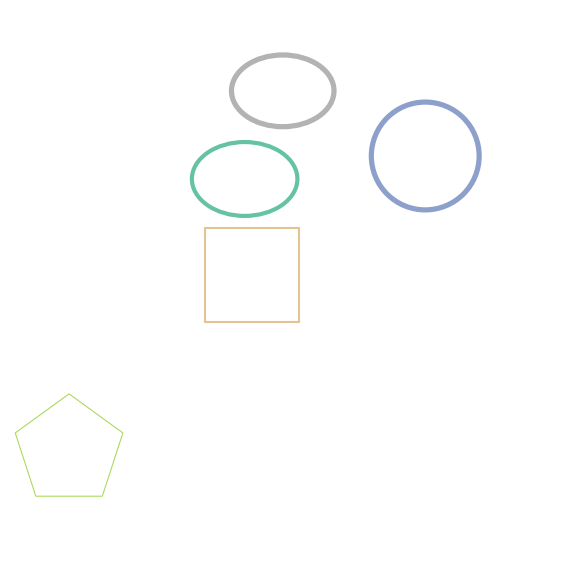[{"shape": "oval", "thickness": 2, "radius": 0.46, "center": [0.424, 0.689]}, {"shape": "circle", "thickness": 2.5, "radius": 0.47, "center": [0.736, 0.729]}, {"shape": "pentagon", "thickness": 0.5, "radius": 0.49, "center": [0.12, 0.219]}, {"shape": "square", "thickness": 1, "radius": 0.41, "center": [0.437, 0.523]}, {"shape": "oval", "thickness": 2.5, "radius": 0.44, "center": [0.49, 0.842]}]